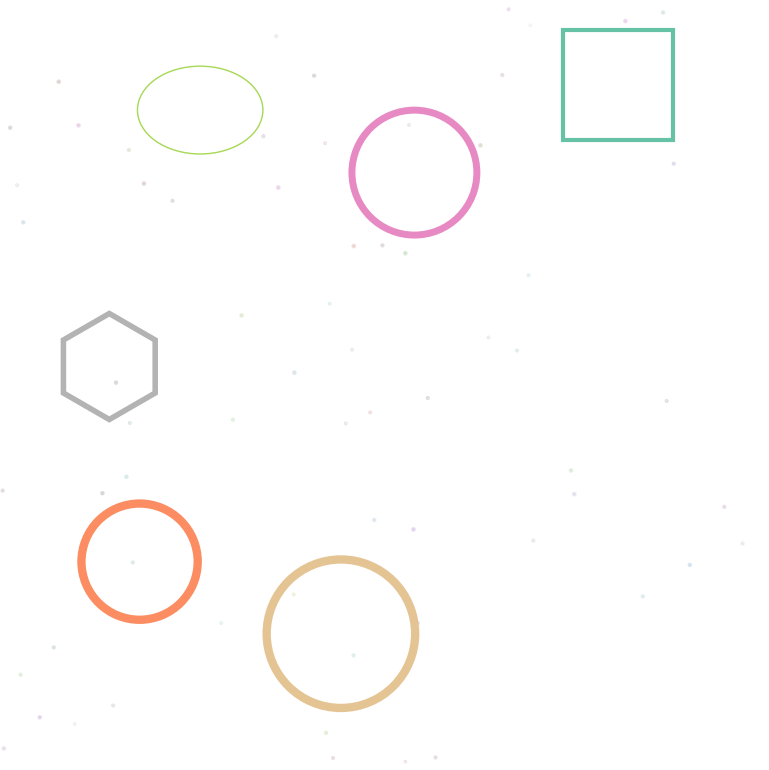[{"shape": "square", "thickness": 1.5, "radius": 0.36, "center": [0.802, 0.89]}, {"shape": "circle", "thickness": 3, "radius": 0.38, "center": [0.181, 0.271]}, {"shape": "circle", "thickness": 2.5, "radius": 0.41, "center": [0.538, 0.776]}, {"shape": "oval", "thickness": 0.5, "radius": 0.41, "center": [0.26, 0.857]}, {"shape": "circle", "thickness": 3, "radius": 0.48, "center": [0.443, 0.177]}, {"shape": "hexagon", "thickness": 2, "radius": 0.34, "center": [0.142, 0.524]}]